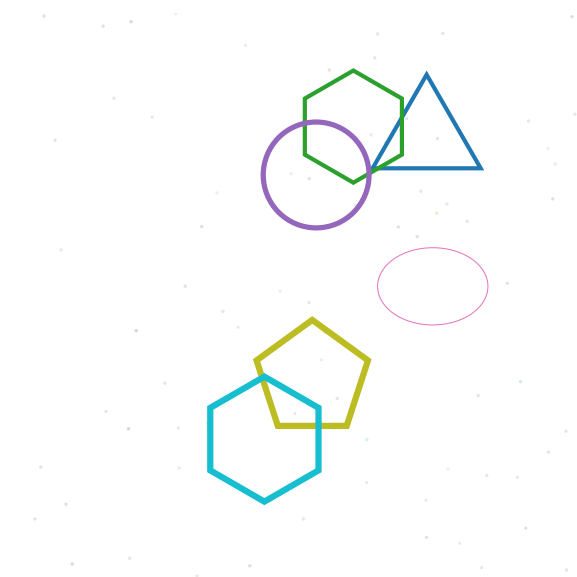[{"shape": "triangle", "thickness": 2, "radius": 0.54, "center": [0.739, 0.762]}, {"shape": "hexagon", "thickness": 2, "radius": 0.49, "center": [0.612, 0.78]}, {"shape": "circle", "thickness": 2.5, "radius": 0.46, "center": [0.547, 0.696]}, {"shape": "oval", "thickness": 0.5, "radius": 0.48, "center": [0.749, 0.503]}, {"shape": "pentagon", "thickness": 3, "radius": 0.51, "center": [0.541, 0.344]}, {"shape": "hexagon", "thickness": 3, "radius": 0.54, "center": [0.458, 0.239]}]